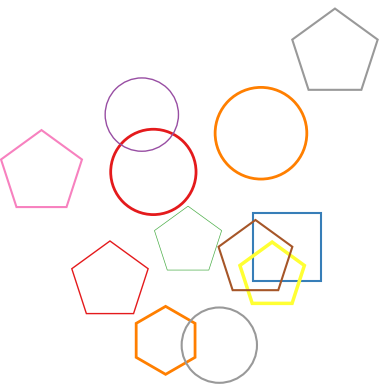[{"shape": "circle", "thickness": 2, "radius": 0.55, "center": [0.398, 0.553]}, {"shape": "pentagon", "thickness": 1, "radius": 0.52, "center": [0.286, 0.27]}, {"shape": "square", "thickness": 1.5, "radius": 0.44, "center": [0.746, 0.359]}, {"shape": "pentagon", "thickness": 0.5, "radius": 0.46, "center": [0.488, 0.373]}, {"shape": "circle", "thickness": 1, "radius": 0.48, "center": [0.368, 0.702]}, {"shape": "hexagon", "thickness": 2, "radius": 0.44, "center": [0.43, 0.116]}, {"shape": "circle", "thickness": 2, "radius": 0.6, "center": [0.678, 0.654]}, {"shape": "pentagon", "thickness": 2.5, "radius": 0.44, "center": [0.707, 0.283]}, {"shape": "pentagon", "thickness": 1.5, "radius": 0.5, "center": [0.664, 0.328]}, {"shape": "pentagon", "thickness": 1.5, "radius": 0.55, "center": [0.108, 0.552]}, {"shape": "pentagon", "thickness": 1.5, "radius": 0.58, "center": [0.87, 0.861]}, {"shape": "circle", "thickness": 1.5, "radius": 0.49, "center": [0.57, 0.103]}]